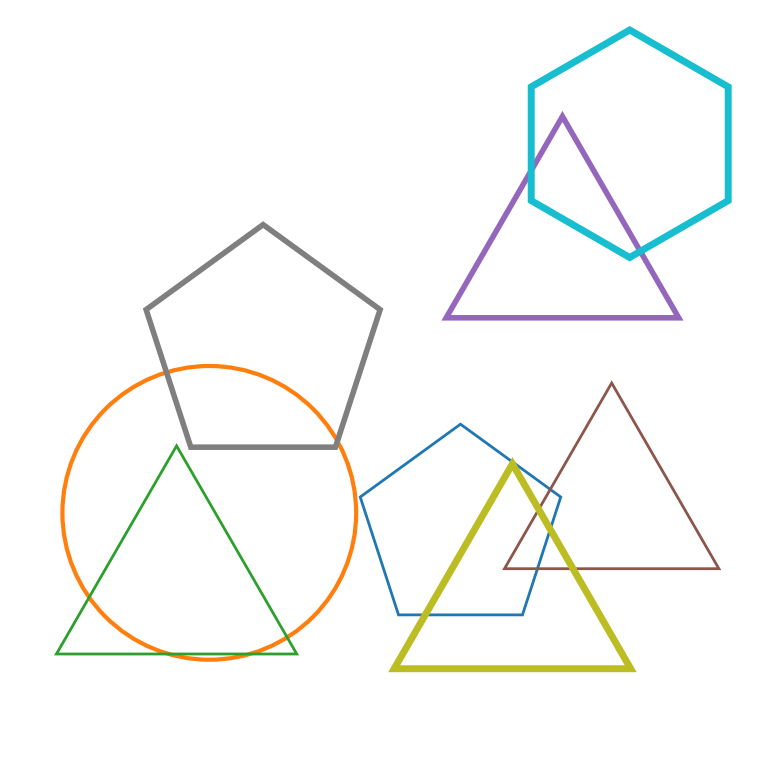[{"shape": "pentagon", "thickness": 1, "radius": 0.68, "center": [0.598, 0.312]}, {"shape": "circle", "thickness": 1.5, "radius": 0.95, "center": [0.272, 0.334]}, {"shape": "triangle", "thickness": 1, "radius": 0.9, "center": [0.229, 0.241]}, {"shape": "triangle", "thickness": 2, "radius": 0.87, "center": [0.73, 0.674]}, {"shape": "triangle", "thickness": 1, "radius": 0.8, "center": [0.794, 0.342]}, {"shape": "pentagon", "thickness": 2, "radius": 0.8, "center": [0.342, 0.549]}, {"shape": "triangle", "thickness": 2.5, "radius": 0.89, "center": [0.666, 0.22]}, {"shape": "hexagon", "thickness": 2.5, "radius": 0.74, "center": [0.818, 0.813]}]